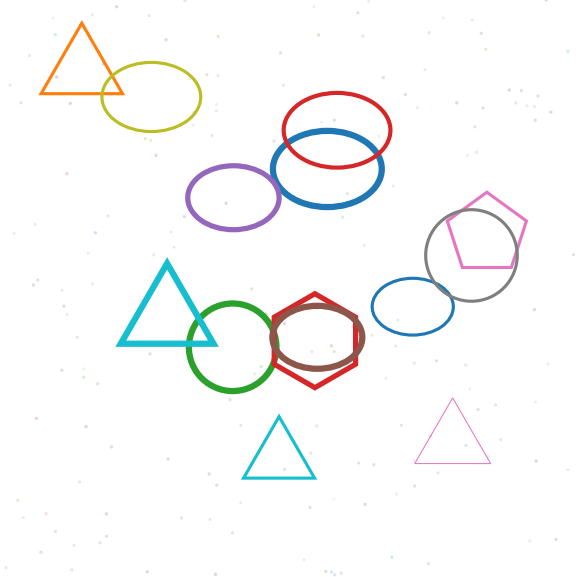[{"shape": "oval", "thickness": 3, "radius": 0.47, "center": [0.567, 0.707]}, {"shape": "oval", "thickness": 1.5, "radius": 0.35, "center": [0.715, 0.468]}, {"shape": "triangle", "thickness": 1.5, "radius": 0.41, "center": [0.142, 0.878]}, {"shape": "circle", "thickness": 3, "radius": 0.38, "center": [0.403, 0.398]}, {"shape": "oval", "thickness": 2, "radius": 0.46, "center": [0.584, 0.774]}, {"shape": "hexagon", "thickness": 2.5, "radius": 0.41, "center": [0.545, 0.409]}, {"shape": "oval", "thickness": 2.5, "radius": 0.4, "center": [0.404, 0.657]}, {"shape": "oval", "thickness": 3, "radius": 0.39, "center": [0.55, 0.415]}, {"shape": "pentagon", "thickness": 1.5, "radius": 0.36, "center": [0.843, 0.594]}, {"shape": "triangle", "thickness": 0.5, "radius": 0.38, "center": [0.784, 0.234]}, {"shape": "circle", "thickness": 1.5, "radius": 0.4, "center": [0.816, 0.557]}, {"shape": "oval", "thickness": 1.5, "radius": 0.43, "center": [0.262, 0.831]}, {"shape": "triangle", "thickness": 1.5, "radius": 0.36, "center": [0.483, 0.207]}, {"shape": "triangle", "thickness": 3, "radius": 0.46, "center": [0.289, 0.45]}]